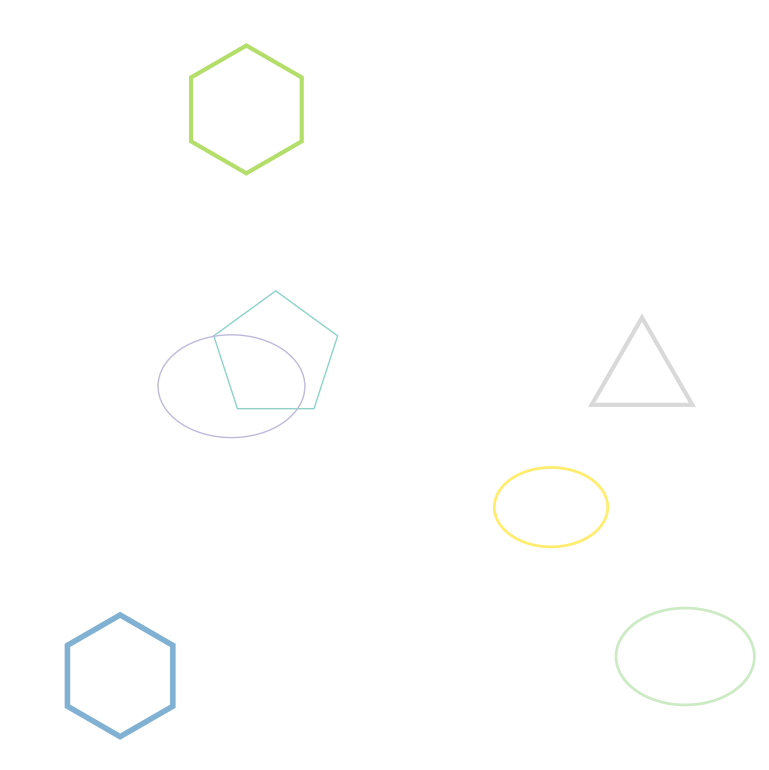[{"shape": "pentagon", "thickness": 0.5, "radius": 0.42, "center": [0.358, 0.538]}, {"shape": "oval", "thickness": 0.5, "radius": 0.48, "center": [0.301, 0.498]}, {"shape": "hexagon", "thickness": 2, "radius": 0.4, "center": [0.156, 0.122]}, {"shape": "hexagon", "thickness": 1.5, "radius": 0.41, "center": [0.32, 0.858]}, {"shape": "triangle", "thickness": 1.5, "radius": 0.38, "center": [0.834, 0.512]}, {"shape": "oval", "thickness": 1, "radius": 0.45, "center": [0.89, 0.147]}, {"shape": "oval", "thickness": 1, "radius": 0.37, "center": [0.716, 0.341]}]